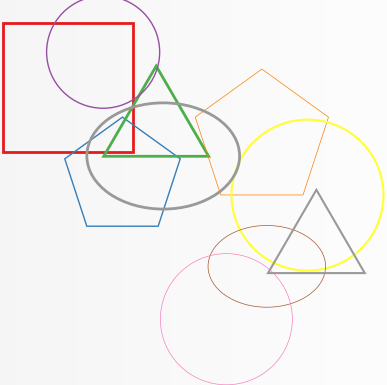[{"shape": "square", "thickness": 2, "radius": 0.84, "center": [0.176, 0.772]}, {"shape": "pentagon", "thickness": 1, "radius": 0.78, "center": [0.316, 0.539]}, {"shape": "triangle", "thickness": 2, "radius": 0.78, "center": [0.403, 0.672]}, {"shape": "circle", "thickness": 1, "radius": 0.73, "center": [0.266, 0.865]}, {"shape": "pentagon", "thickness": 0.5, "radius": 0.9, "center": [0.676, 0.64]}, {"shape": "circle", "thickness": 1.5, "radius": 0.98, "center": [0.794, 0.493]}, {"shape": "oval", "thickness": 0.5, "radius": 0.76, "center": [0.689, 0.308]}, {"shape": "circle", "thickness": 0.5, "radius": 0.85, "center": [0.584, 0.171]}, {"shape": "oval", "thickness": 2, "radius": 0.99, "center": [0.421, 0.595]}, {"shape": "triangle", "thickness": 1.5, "radius": 0.72, "center": [0.817, 0.363]}]